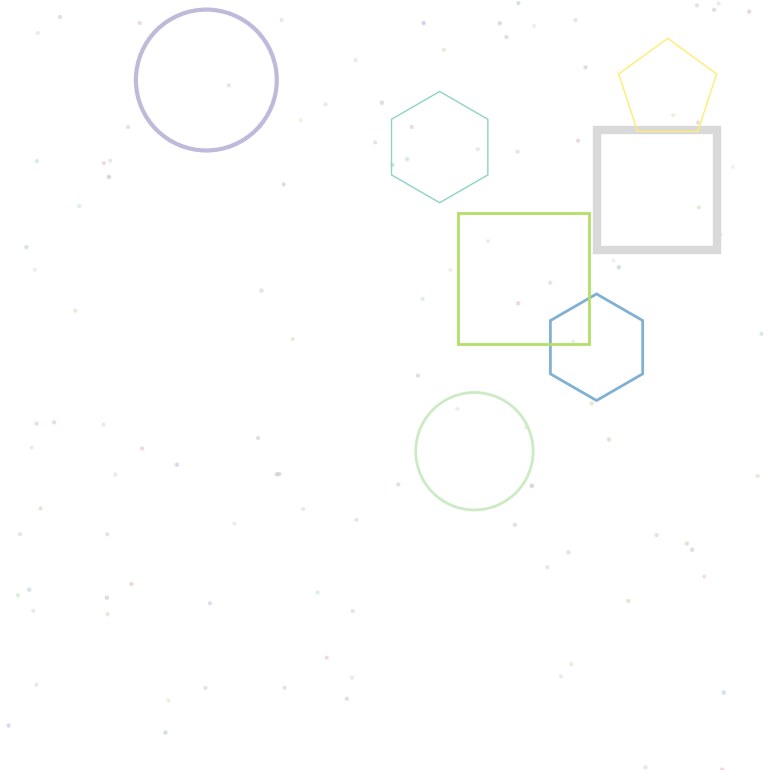[{"shape": "hexagon", "thickness": 0.5, "radius": 0.36, "center": [0.571, 0.809]}, {"shape": "circle", "thickness": 1.5, "radius": 0.46, "center": [0.268, 0.896]}, {"shape": "hexagon", "thickness": 1, "radius": 0.35, "center": [0.775, 0.549]}, {"shape": "square", "thickness": 1, "radius": 0.42, "center": [0.68, 0.638]}, {"shape": "square", "thickness": 3, "radius": 0.39, "center": [0.854, 0.753]}, {"shape": "circle", "thickness": 1, "radius": 0.38, "center": [0.616, 0.414]}, {"shape": "pentagon", "thickness": 0.5, "radius": 0.33, "center": [0.867, 0.883]}]